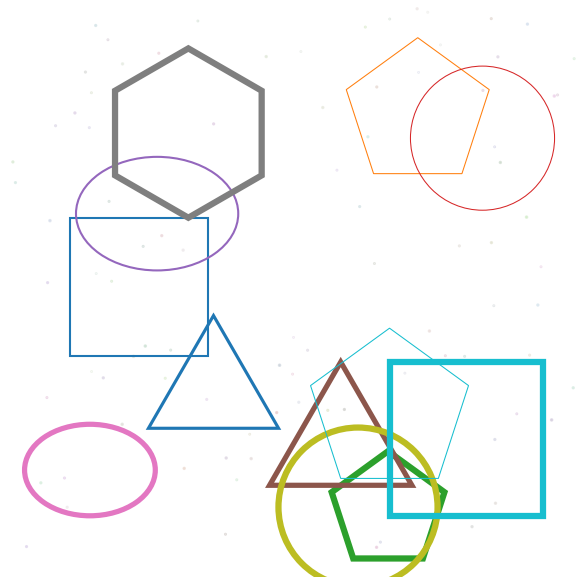[{"shape": "triangle", "thickness": 1.5, "radius": 0.65, "center": [0.37, 0.323]}, {"shape": "square", "thickness": 1, "radius": 0.6, "center": [0.241, 0.502]}, {"shape": "pentagon", "thickness": 0.5, "radius": 0.65, "center": [0.723, 0.804]}, {"shape": "pentagon", "thickness": 3, "radius": 0.51, "center": [0.672, 0.115]}, {"shape": "circle", "thickness": 0.5, "radius": 0.62, "center": [0.836, 0.76]}, {"shape": "oval", "thickness": 1, "radius": 0.7, "center": [0.272, 0.629]}, {"shape": "triangle", "thickness": 2.5, "radius": 0.71, "center": [0.59, 0.23]}, {"shape": "oval", "thickness": 2.5, "radius": 0.57, "center": [0.156, 0.185]}, {"shape": "hexagon", "thickness": 3, "radius": 0.73, "center": [0.326, 0.769]}, {"shape": "circle", "thickness": 3, "radius": 0.69, "center": [0.62, 0.121]}, {"shape": "pentagon", "thickness": 0.5, "radius": 0.72, "center": [0.675, 0.287]}, {"shape": "square", "thickness": 3, "radius": 0.66, "center": [0.808, 0.239]}]